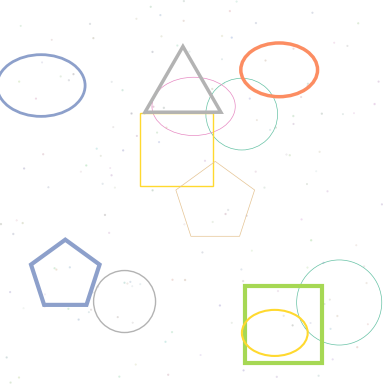[{"shape": "circle", "thickness": 0.5, "radius": 0.55, "center": [0.881, 0.214]}, {"shape": "circle", "thickness": 0.5, "radius": 0.47, "center": [0.628, 0.704]}, {"shape": "oval", "thickness": 2.5, "radius": 0.5, "center": [0.725, 0.819]}, {"shape": "oval", "thickness": 2, "radius": 0.57, "center": [0.107, 0.778]}, {"shape": "pentagon", "thickness": 3, "radius": 0.47, "center": [0.17, 0.284]}, {"shape": "oval", "thickness": 0.5, "radius": 0.54, "center": [0.503, 0.724]}, {"shape": "square", "thickness": 3, "radius": 0.5, "center": [0.737, 0.158]}, {"shape": "square", "thickness": 1, "radius": 0.47, "center": [0.458, 0.611]}, {"shape": "oval", "thickness": 1.5, "radius": 0.43, "center": [0.714, 0.135]}, {"shape": "pentagon", "thickness": 0.5, "radius": 0.54, "center": [0.559, 0.473]}, {"shape": "circle", "thickness": 1, "radius": 0.4, "center": [0.324, 0.217]}, {"shape": "triangle", "thickness": 2.5, "radius": 0.57, "center": [0.475, 0.765]}]